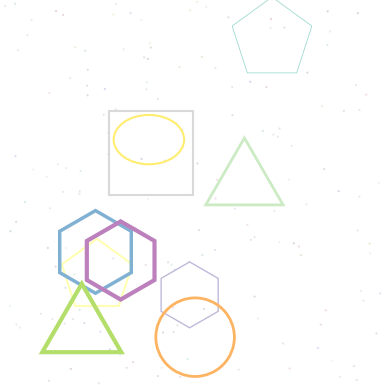[{"shape": "pentagon", "thickness": 0.5, "radius": 0.54, "center": [0.707, 0.899]}, {"shape": "pentagon", "thickness": 1.5, "radius": 0.48, "center": [0.252, 0.283]}, {"shape": "hexagon", "thickness": 1, "radius": 0.43, "center": [0.493, 0.234]}, {"shape": "hexagon", "thickness": 2.5, "radius": 0.54, "center": [0.248, 0.346]}, {"shape": "circle", "thickness": 2, "radius": 0.51, "center": [0.507, 0.124]}, {"shape": "triangle", "thickness": 3, "radius": 0.59, "center": [0.212, 0.144]}, {"shape": "square", "thickness": 1.5, "radius": 0.54, "center": [0.392, 0.603]}, {"shape": "hexagon", "thickness": 3, "radius": 0.51, "center": [0.313, 0.323]}, {"shape": "triangle", "thickness": 2, "radius": 0.58, "center": [0.635, 0.526]}, {"shape": "oval", "thickness": 1.5, "radius": 0.46, "center": [0.387, 0.637]}]